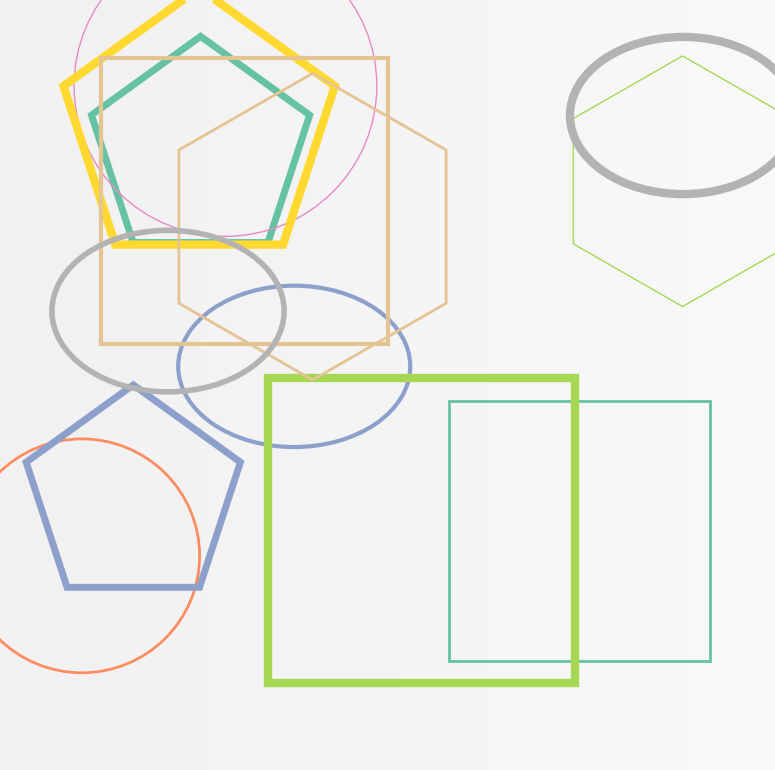[{"shape": "square", "thickness": 1, "radius": 0.84, "center": [0.748, 0.31]}, {"shape": "pentagon", "thickness": 2.5, "radius": 0.74, "center": [0.259, 0.805]}, {"shape": "circle", "thickness": 1, "radius": 0.76, "center": [0.106, 0.278]}, {"shape": "pentagon", "thickness": 2.5, "radius": 0.73, "center": [0.172, 0.355]}, {"shape": "oval", "thickness": 1.5, "radius": 0.75, "center": [0.38, 0.524]}, {"shape": "circle", "thickness": 0.5, "radius": 0.98, "center": [0.291, 0.888]}, {"shape": "hexagon", "thickness": 0.5, "radius": 0.81, "center": [0.881, 0.765]}, {"shape": "square", "thickness": 3, "radius": 0.99, "center": [0.544, 0.311]}, {"shape": "pentagon", "thickness": 3, "radius": 0.92, "center": [0.257, 0.831]}, {"shape": "hexagon", "thickness": 1, "radius": 1.0, "center": [0.403, 0.706]}, {"shape": "square", "thickness": 1.5, "radius": 0.93, "center": [0.315, 0.739]}, {"shape": "oval", "thickness": 3, "radius": 0.73, "center": [0.881, 0.85]}, {"shape": "oval", "thickness": 2, "radius": 0.75, "center": [0.217, 0.596]}]